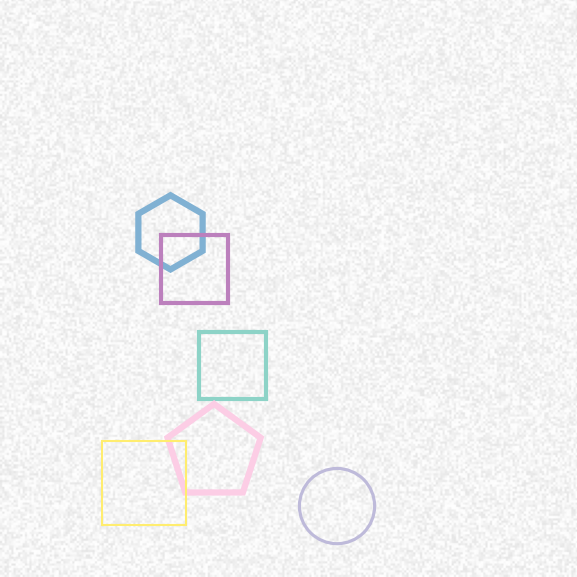[{"shape": "square", "thickness": 2, "radius": 0.29, "center": [0.403, 0.366]}, {"shape": "circle", "thickness": 1.5, "radius": 0.33, "center": [0.584, 0.123]}, {"shape": "hexagon", "thickness": 3, "radius": 0.32, "center": [0.295, 0.597]}, {"shape": "pentagon", "thickness": 3, "radius": 0.42, "center": [0.371, 0.215]}, {"shape": "square", "thickness": 2, "radius": 0.29, "center": [0.336, 0.533]}, {"shape": "square", "thickness": 1, "radius": 0.36, "center": [0.25, 0.163]}]